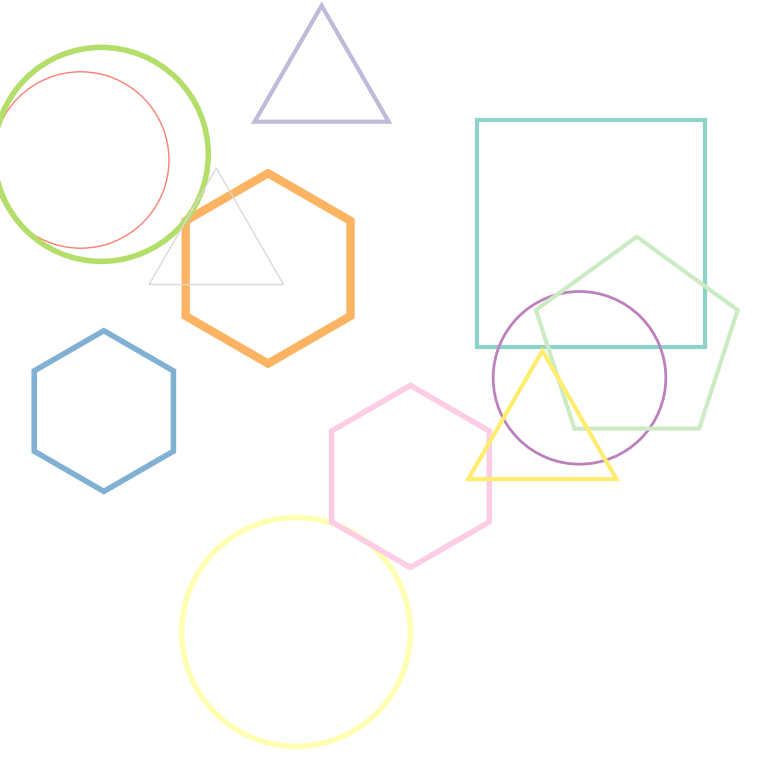[{"shape": "square", "thickness": 1.5, "radius": 0.74, "center": [0.768, 0.697]}, {"shape": "circle", "thickness": 2, "radius": 0.74, "center": [0.384, 0.179]}, {"shape": "triangle", "thickness": 1.5, "radius": 0.5, "center": [0.418, 0.892]}, {"shape": "circle", "thickness": 0.5, "radius": 0.57, "center": [0.105, 0.792]}, {"shape": "hexagon", "thickness": 2, "radius": 0.52, "center": [0.135, 0.466]}, {"shape": "hexagon", "thickness": 3, "radius": 0.62, "center": [0.348, 0.651]}, {"shape": "circle", "thickness": 2, "radius": 0.69, "center": [0.132, 0.8]}, {"shape": "hexagon", "thickness": 2, "radius": 0.59, "center": [0.533, 0.381]}, {"shape": "triangle", "thickness": 0.5, "radius": 0.5, "center": [0.281, 0.681]}, {"shape": "circle", "thickness": 1, "radius": 0.56, "center": [0.753, 0.509]}, {"shape": "pentagon", "thickness": 1.5, "radius": 0.69, "center": [0.827, 0.555]}, {"shape": "triangle", "thickness": 1.5, "radius": 0.56, "center": [0.704, 0.433]}]